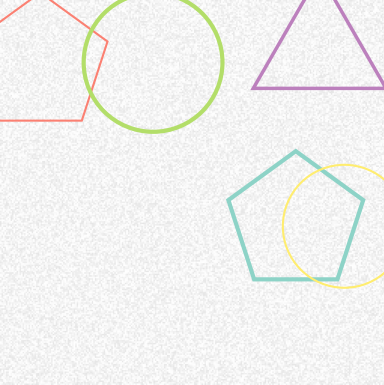[{"shape": "pentagon", "thickness": 3, "radius": 0.92, "center": [0.768, 0.423]}, {"shape": "pentagon", "thickness": 1.5, "radius": 0.92, "center": [0.104, 0.835]}, {"shape": "circle", "thickness": 3, "radius": 0.9, "center": [0.398, 0.838]}, {"shape": "triangle", "thickness": 2.5, "radius": 1.0, "center": [0.83, 0.87]}, {"shape": "circle", "thickness": 1.5, "radius": 0.8, "center": [0.894, 0.412]}]